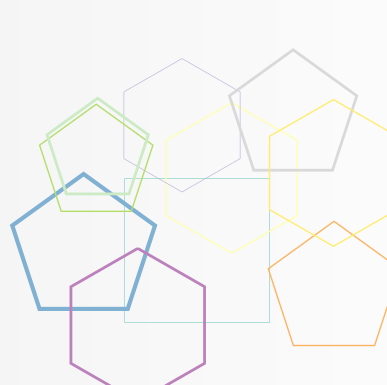[{"shape": "square", "thickness": 0.5, "radius": 0.94, "center": [0.506, 0.351]}, {"shape": "hexagon", "thickness": 1, "radius": 0.98, "center": [0.598, 0.538]}, {"shape": "hexagon", "thickness": 0.5, "radius": 0.87, "center": [0.47, 0.675]}, {"shape": "pentagon", "thickness": 3, "radius": 0.97, "center": [0.216, 0.354]}, {"shape": "pentagon", "thickness": 1, "radius": 0.89, "center": [0.862, 0.247]}, {"shape": "pentagon", "thickness": 1, "radius": 0.77, "center": [0.248, 0.575]}, {"shape": "pentagon", "thickness": 2, "radius": 0.86, "center": [0.756, 0.698]}, {"shape": "hexagon", "thickness": 2, "radius": 1.0, "center": [0.355, 0.156]}, {"shape": "pentagon", "thickness": 2, "radius": 0.69, "center": [0.252, 0.608]}, {"shape": "hexagon", "thickness": 1, "radius": 0.95, "center": [0.861, 0.551]}]